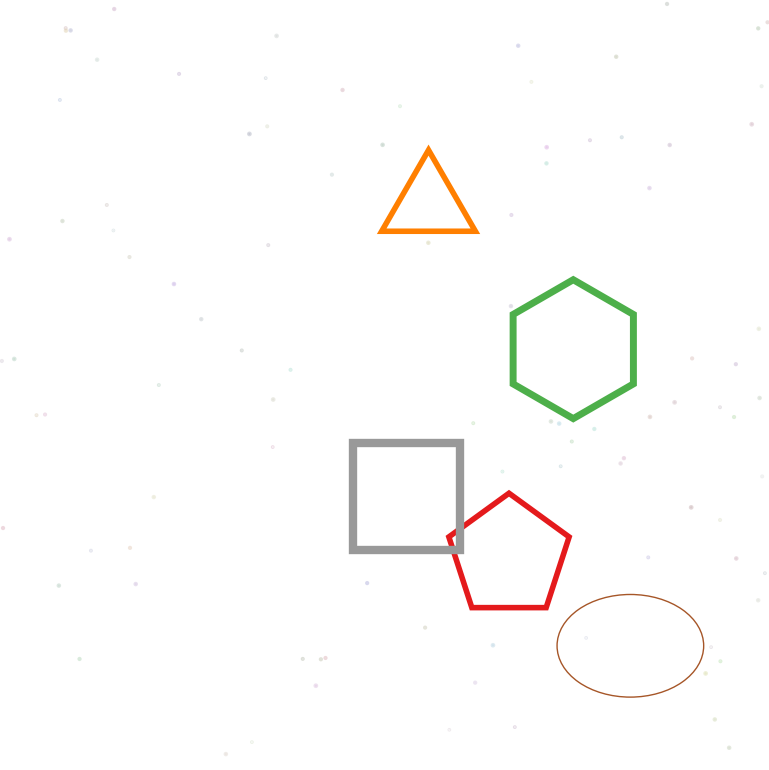[{"shape": "pentagon", "thickness": 2, "radius": 0.41, "center": [0.661, 0.277]}, {"shape": "hexagon", "thickness": 2.5, "radius": 0.45, "center": [0.744, 0.547]}, {"shape": "triangle", "thickness": 2, "radius": 0.35, "center": [0.557, 0.735]}, {"shape": "oval", "thickness": 0.5, "radius": 0.48, "center": [0.819, 0.161]}, {"shape": "square", "thickness": 3, "radius": 0.35, "center": [0.528, 0.355]}]